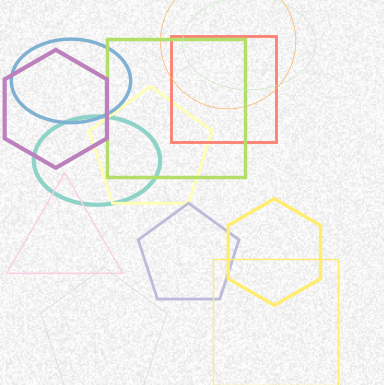[{"shape": "oval", "thickness": 3, "radius": 0.82, "center": [0.252, 0.583]}, {"shape": "pentagon", "thickness": 2, "radius": 0.84, "center": [0.391, 0.608]}, {"shape": "pentagon", "thickness": 2, "radius": 0.69, "center": [0.49, 0.335]}, {"shape": "square", "thickness": 2, "radius": 0.69, "center": [0.581, 0.769]}, {"shape": "oval", "thickness": 2.5, "radius": 0.77, "center": [0.184, 0.79]}, {"shape": "circle", "thickness": 0.5, "radius": 0.88, "center": [0.592, 0.893]}, {"shape": "square", "thickness": 2.5, "radius": 0.9, "center": [0.457, 0.72]}, {"shape": "triangle", "thickness": 1, "radius": 0.87, "center": [0.168, 0.377]}, {"shape": "pentagon", "thickness": 0.5, "radius": 0.86, "center": [0.27, 0.133]}, {"shape": "hexagon", "thickness": 3, "radius": 0.77, "center": [0.145, 0.717]}, {"shape": "oval", "thickness": 0.5, "radius": 0.86, "center": [0.647, 0.888]}, {"shape": "hexagon", "thickness": 2.5, "radius": 0.69, "center": [0.713, 0.345]}, {"shape": "square", "thickness": 1, "radius": 0.81, "center": [0.716, 0.163]}]